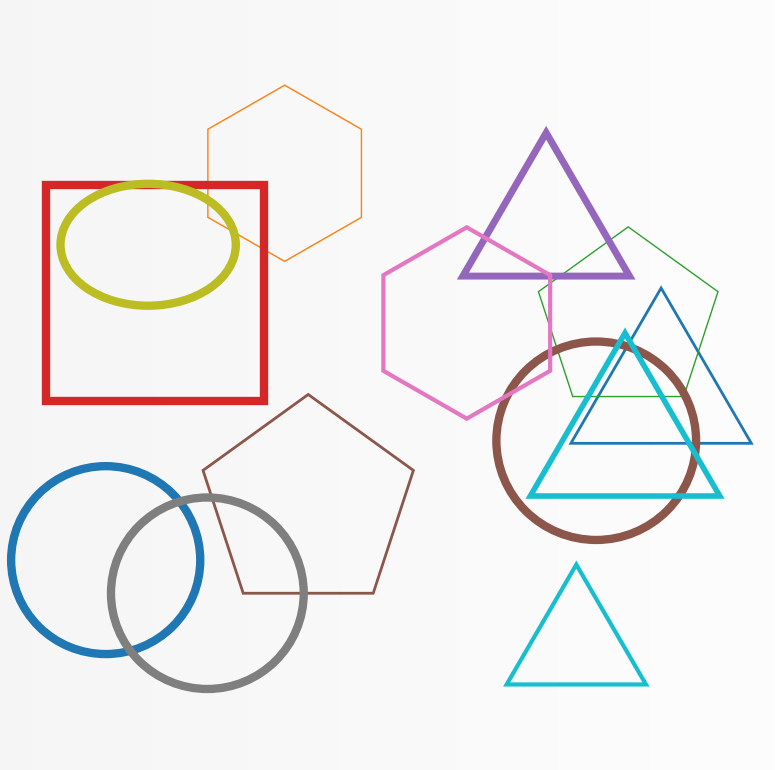[{"shape": "triangle", "thickness": 1, "radius": 0.67, "center": [0.853, 0.491]}, {"shape": "circle", "thickness": 3, "radius": 0.61, "center": [0.136, 0.273]}, {"shape": "hexagon", "thickness": 0.5, "radius": 0.57, "center": [0.367, 0.775]}, {"shape": "pentagon", "thickness": 0.5, "radius": 0.61, "center": [0.811, 0.584]}, {"shape": "square", "thickness": 3, "radius": 0.7, "center": [0.2, 0.62]}, {"shape": "triangle", "thickness": 2.5, "radius": 0.62, "center": [0.705, 0.703]}, {"shape": "circle", "thickness": 3, "radius": 0.64, "center": [0.769, 0.428]}, {"shape": "pentagon", "thickness": 1, "radius": 0.71, "center": [0.398, 0.345]}, {"shape": "hexagon", "thickness": 1.5, "radius": 0.62, "center": [0.602, 0.581]}, {"shape": "circle", "thickness": 3, "radius": 0.62, "center": [0.268, 0.23]}, {"shape": "oval", "thickness": 3, "radius": 0.57, "center": [0.191, 0.682]}, {"shape": "triangle", "thickness": 1.5, "radius": 0.52, "center": [0.744, 0.163]}, {"shape": "triangle", "thickness": 2, "radius": 0.71, "center": [0.806, 0.426]}]